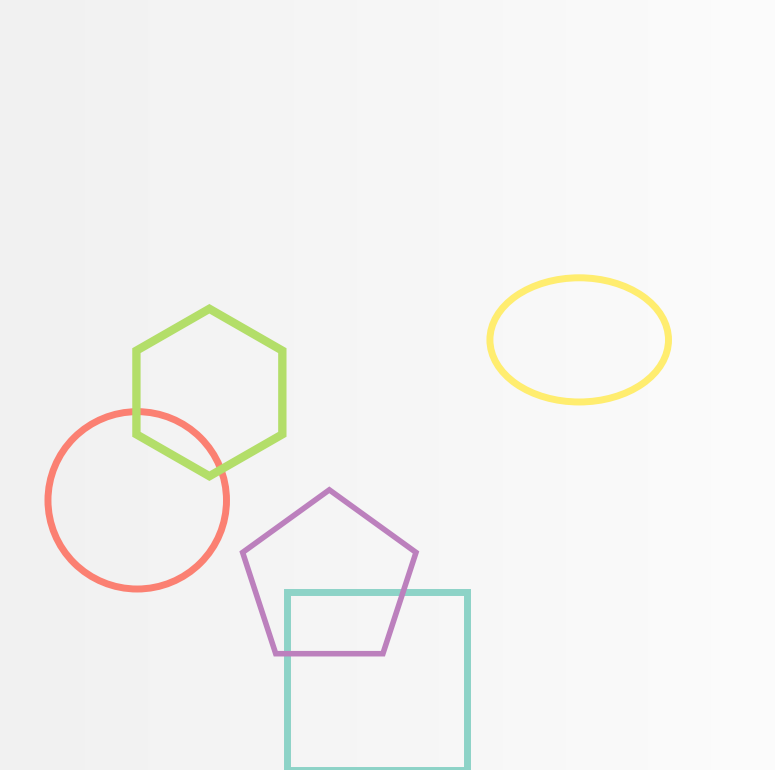[{"shape": "square", "thickness": 2.5, "radius": 0.58, "center": [0.486, 0.116]}, {"shape": "circle", "thickness": 2.5, "radius": 0.58, "center": [0.177, 0.35]}, {"shape": "hexagon", "thickness": 3, "radius": 0.54, "center": [0.27, 0.49]}, {"shape": "pentagon", "thickness": 2, "radius": 0.59, "center": [0.425, 0.246]}, {"shape": "oval", "thickness": 2.5, "radius": 0.58, "center": [0.747, 0.559]}]